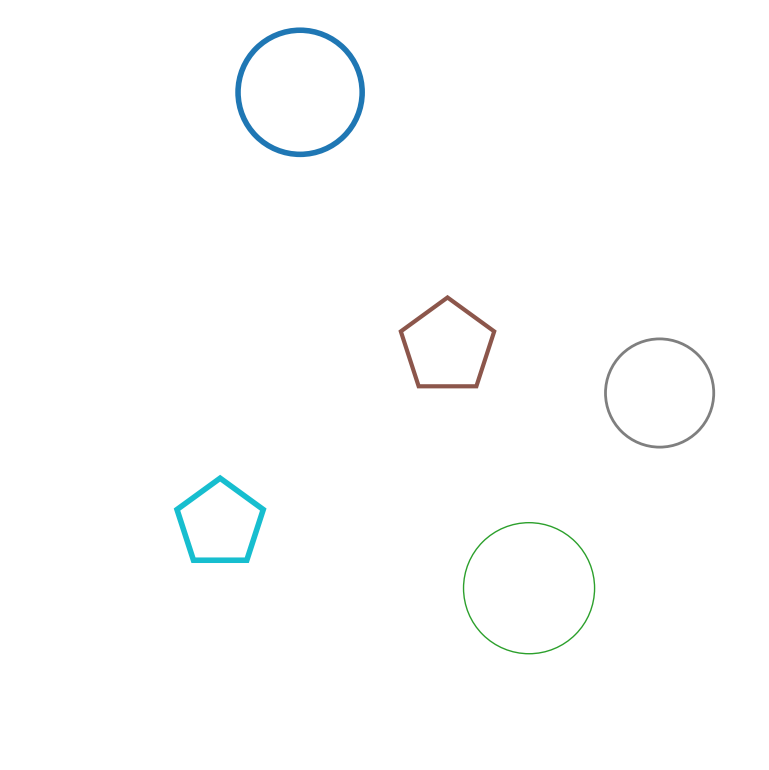[{"shape": "circle", "thickness": 2, "radius": 0.4, "center": [0.39, 0.88]}, {"shape": "circle", "thickness": 0.5, "radius": 0.43, "center": [0.687, 0.236]}, {"shape": "pentagon", "thickness": 1.5, "radius": 0.32, "center": [0.581, 0.55]}, {"shape": "circle", "thickness": 1, "radius": 0.35, "center": [0.857, 0.49]}, {"shape": "pentagon", "thickness": 2, "radius": 0.29, "center": [0.286, 0.32]}]